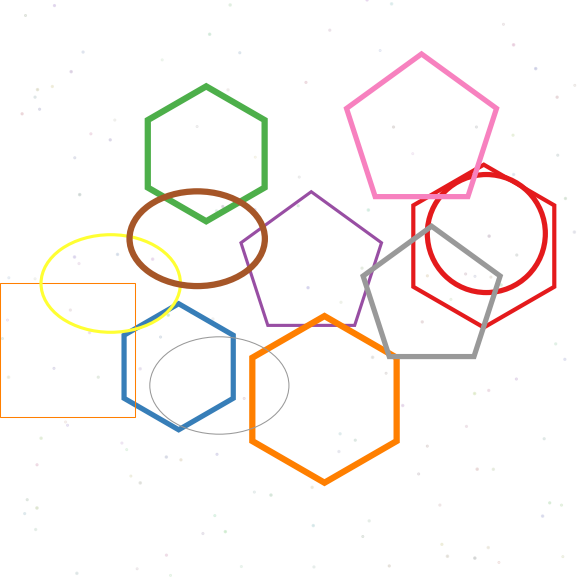[{"shape": "hexagon", "thickness": 2, "radius": 0.7, "center": [0.838, 0.573]}, {"shape": "circle", "thickness": 2.5, "radius": 0.51, "center": [0.842, 0.595]}, {"shape": "hexagon", "thickness": 2.5, "radius": 0.55, "center": [0.309, 0.364]}, {"shape": "hexagon", "thickness": 3, "radius": 0.58, "center": [0.357, 0.733]}, {"shape": "pentagon", "thickness": 1.5, "radius": 0.64, "center": [0.539, 0.539]}, {"shape": "square", "thickness": 0.5, "radius": 0.58, "center": [0.117, 0.393]}, {"shape": "hexagon", "thickness": 3, "radius": 0.72, "center": [0.562, 0.308]}, {"shape": "oval", "thickness": 1.5, "radius": 0.6, "center": [0.192, 0.508]}, {"shape": "oval", "thickness": 3, "radius": 0.59, "center": [0.341, 0.586]}, {"shape": "pentagon", "thickness": 2.5, "radius": 0.68, "center": [0.73, 0.769]}, {"shape": "pentagon", "thickness": 2.5, "radius": 0.62, "center": [0.747, 0.483]}, {"shape": "oval", "thickness": 0.5, "radius": 0.6, "center": [0.38, 0.332]}]